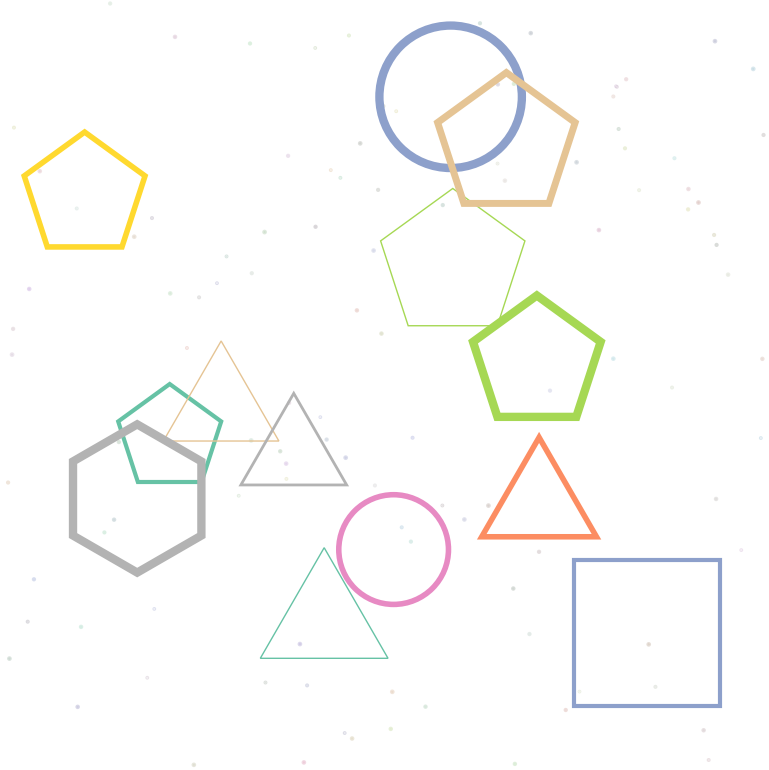[{"shape": "triangle", "thickness": 0.5, "radius": 0.48, "center": [0.421, 0.193]}, {"shape": "pentagon", "thickness": 1.5, "radius": 0.35, "center": [0.22, 0.431]}, {"shape": "triangle", "thickness": 2, "radius": 0.43, "center": [0.7, 0.346]}, {"shape": "square", "thickness": 1.5, "radius": 0.48, "center": [0.84, 0.178]}, {"shape": "circle", "thickness": 3, "radius": 0.46, "center": [0.585, 0.874]}, {"shape": "circle", "thickness": 2, "radius": 0.36, "center": [0.511, 0.286]}, {"shape": "pentagon", "thickness": 3, "radius": 0.44, "center": [0.697, 0.529]}, {"shape": "pentagon", "thickness": 0.5, "radius": 0.49, "center": [0.588, 0.657]}, {"shape": "pentagon", "thickness": 2, "radius": 0.41, "center": [0.11, 0.746]}, {"shape": "triangle", "thickness": 0.5, "radius": 0.43, "center": [0.287, 0.471]}, {"shape": "pentagon", "thickness": 2.5, "radius": 0.47, "center": [0.658, 0.812]}, {"shape": "hexagon", "thickness": 3, "radius": 0.48, "center": [0.178, 0.353]}, {"shape": "triangle", "thickness": 1, "radius": 0.4, "center": [0.382, 0.41]}]